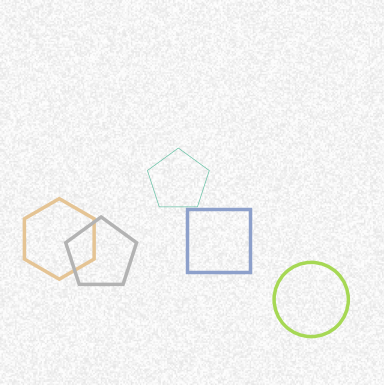[{"shape": "pentagon", "thickness": 0.5, "radius": 0.42, "center": [0.463, 0.531]}, {"shape": "square", "thickness": 2.5, "radius": 0.41, "center": [0.568, 0.375]}, {"shape": "circle", "thickness": 2.5, "radius": 0.48, "center": [0.808, 0.222]}, {"shape": "hexagon", "thickness": 2.5, "radius": 0.52, "center": [0.154, 0.379]}, {"shape": "pentagon", "thickness": 2.5, "radius": 0.48, "center": [0.263, 0.34]}]